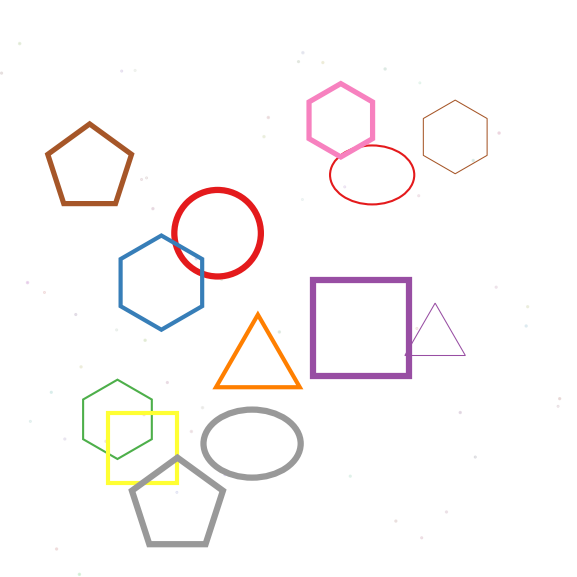[{"shape": "oval", "thickness": 1, "radius": 0.36, "center": [0.644, 0.696]}, {"shape": "circle", "thickness": 3, "radius": 0.37, "center": [0.377, 0.595]}, {"shape": "hexagon", "thickness": 2, "radius": 0.41, "center": [0.279, 0.51]}, {"shape": "hexagon", "thickness": 1, "radius": 0.34, "center": [0.203, 0.273]}, {"shape": "square", "thickness": 3, "radius": 0.42, "center": [0.625, 0.431]}, {"shape": "triangle", "thickness": 0.5, "radius": 0.3, "center": [0.753, 0.414]}, {"shape": "triangle", "thickness": 2, "radius": 0.42, "center": [0.447, 0.37]}, {"shape": "square", "thickness": 2, "radius": 0.3, "center": [0.247, 0.224]}, {"shape": "hexagon", "thickness": 0.5, "radius": 0.32, "center": [0.788, 0.762]}, {"shape": "pentagon", "thickness": 2.5, "radius": 0.38, "center": [0.155, 0.708]}, {"shape": "hexagon", "thickness": 2.5, "radius": 0.32, "center": [0.59, 0.791]}, {"shape": "pentagon", "thickness": 3, "radius": 0.41, "center": [0.307, 0.124]}, {"shape": "oval", "thickness": 3, "radius": 0.42, "center": [0.437, 0.231]}]